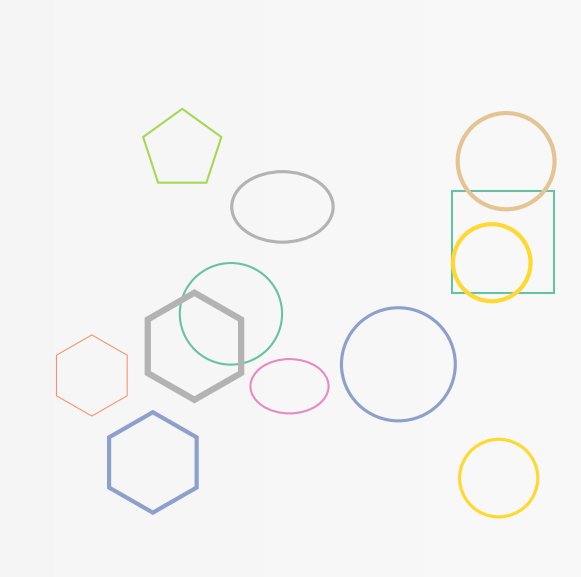[{"shape": "square", "thickness": 1, "radius": 0.44, "center": [0.865, 0.58]}, {"shape": "circle", "thickness": 1, "radius": 0.44, "center": [0.397, 0.456]}, {"shape": "hexagon", "thickness": 0.5, "radius": 0.35, "center": [0.158, 0.349]}, {"shape": "circle", "thickness": 1.5, "radius": 0.49, "center": [0.685, 0.368]}, {"shape": "hexagon", "thickness": 2, "radius": 0.43, "center": [0.263, 0.198]}, {"shape": "oval", "thickness": 1, "radius": 0.34, "center": [0.498, 0.33]}, {"shape": "pentagon", "thickness": 1, "radius": 0.35, "center": [0.314, 0.74]}, {"shape": "circle", "thickness": 2, "radius": 0.33, "center": [0.846, 0.544]}, {"shape": "circle", "thickness": 1.5, "radius": 0.34, "center": [0.858, 0.171]}, {"shape": "circle", "thickness": 2, "radius": 0.42, "center": [0.871, 0.72]}, {"shape": "oval", "thickness": 1.5, "radius": 0.44, "center": [0.486, 0.641]}, {"shape": "hexagon", "thickness": 3, "radius": 0.46, "center": [0.335, 0.4]}]